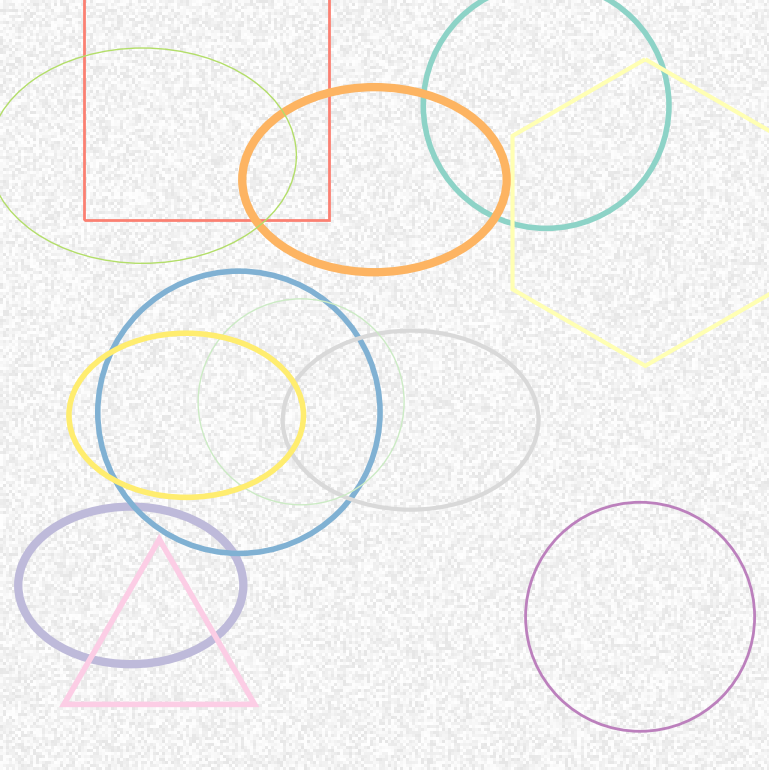[{"shape": "circle", "thickness": 2, "radius": 0.8, "center": [0.709, 0.863]}, {"shape": "hexagon", "thickness": 1.5, "radius": 1.0, "center": [0.838, 0.724]}, {"shape": "oval", "thickness": 3, "radius": 0.73, "center": [0.17, 0.24]}, {"shape": "square", "thickness": 1, "radius": 0.8, "center": [0.269, 0.874]}, {"shape": "circle", "thickness": 2, "radius": 0.92, "center": [0.31, 0.465]}, {"shape": "oval", "thickness": 3, "radius": 0.86, "center": [0.486, 0.767]}, {"shape": "oval", "thickness": 0.5, "radius": 1.0, "center": [0.185, 0.798]}, {"shape": "triangle", "thickness": 2, "radius": 0.72, "center": [0.207, 0.157]}, {"shape": "oval", "thickness": 1.5, "radius": 0.83, "center": [0.533, 0.454]}, {"shape": "circle", "thickness": 1, "radius": 0.74, "center": [0.831, 0.199]}, {"shape": "circle", "thickness": 0.5, "radius": 0.67, "center": [0.391, 0.478]}, {"shape": "oval", "thickness": 2, "radius": 0.76, "center": [0.242, 0.461]}]